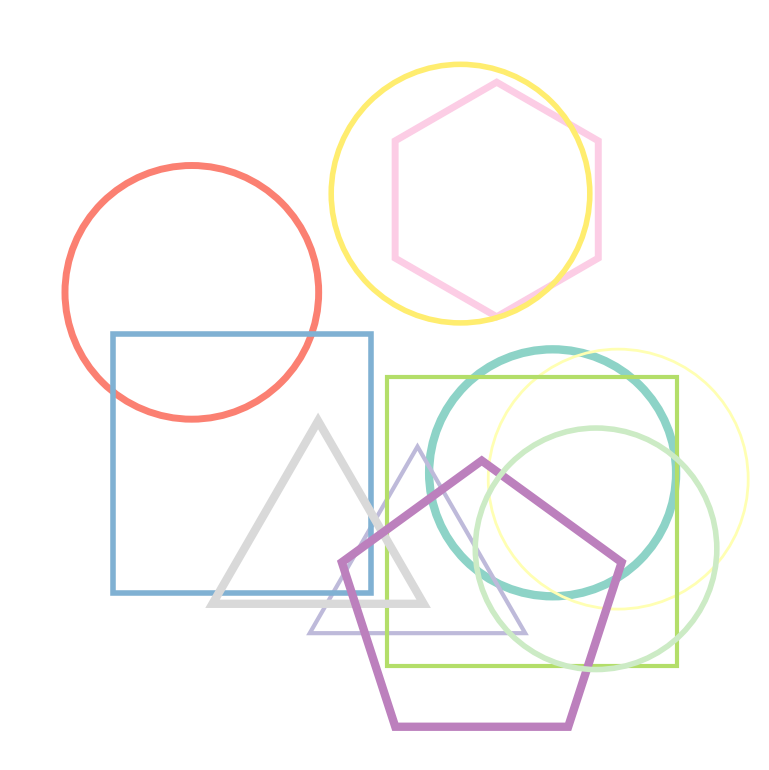[{"shape": "circle", "thickness": 3, "radius": 0.8, "center": [0.718, 0.386]}, {"shape": "circle", "thickness": 1, "radius": 0.84, "center": [0.803, 0.378]}, {"shape": "triangle", "thickness": 1.5, "radius": 0.81, "center": [0.542, 0.258]}, {"shape": "circle", "thickness": 2.5, "radius": 0.82, "center": [0.249, 0.62]}, {"shape": "square", "thickness": 2, "radius": 0.84, "center": [0.315, 0.398]}, {"shape": "square", "thickness": 1.5, "radius": 0.94, "center": [0.691, 0.323]}, {"shape": "hexagon", "thickness": 2.5, "radius": 0.76, "center": [0.645, 0.741]}, {"shape": "triangle", "thickness": 3, "radius": 0.79, "center": [0.413, 0.295]}, {"shape": "pentagon", "thickness": 3, "radius": 0.96, "center": [0.626, 0.211]}, {"shape": "circle", "thickness": 2, "radius": 0.78, "center": [0.774, 0.287]}, {"shape": "circle", "thickness": 2, "radius": 0.84, "center": [0.598, 0.749]}]